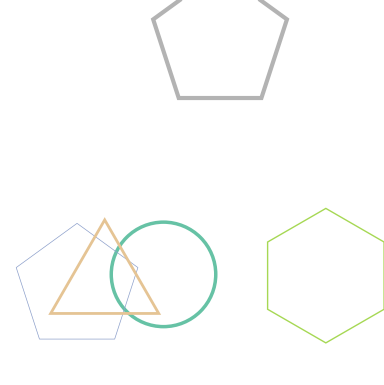[{"shape": "circle", "thickness": 2.5, "radius": 0.68, "center": [0.425, 0.287]}, {"shape": "pentagon", "thickness": 0.5, "radius": 0.83, "center": [0.2, 0.254]}, {"shape": "hexagon", "thickness": 1, "radius": 0.87, "center": [0.846, 0.284]}, {"shape": "triangle", "thickness": 2, "radius": 0.81, "center": [0.272, 0.267]}, {"shape": "pentagon", "thickness": 3, "radius": 0.91, "center": [0.572, 0.893]}]